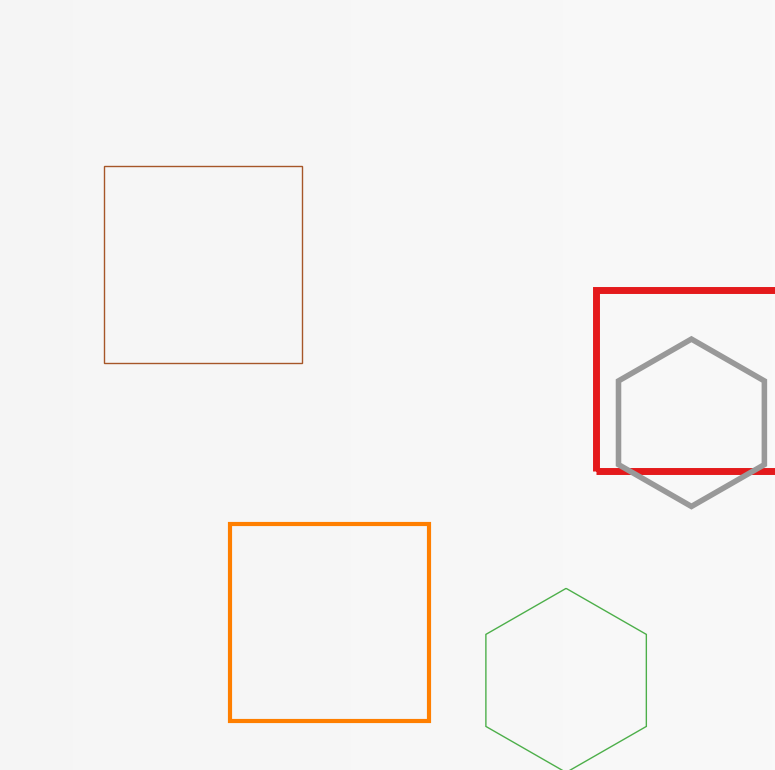[{"shape": "square", "thickness": 2.5, "radius": 0.59, "center": [0.886, 0.506]}, {"shape": "hexagon", "thickness": 0.5, "radius": 0.6, "center": [0.73, 0.116]}, {"shape": "square", "thickness": 1.5, "radius": 0.64, "center": [0.425, 0.192]}, {"shape": "square", "thickness": 0.5, "radius": 0.64, "center": [0.262, 0.657]}, {"shape": "hexagon", "thickness": 2, "radius": 0.54, "center": [0.892, 0.451]}]